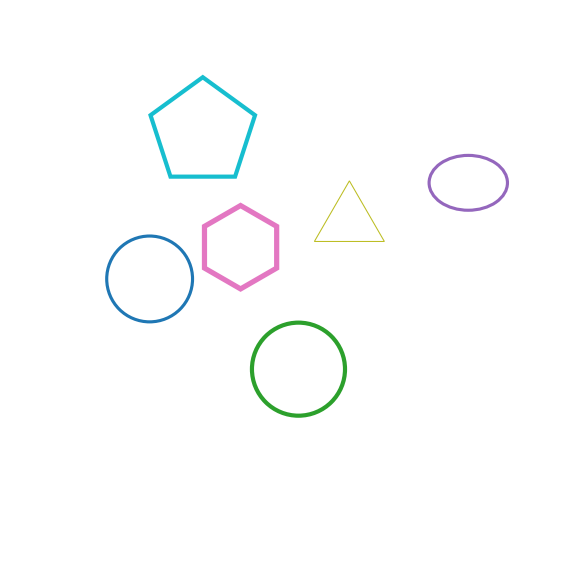[{"shape": "circle", "thickness": 1.5, "radius": 0.37, "center": [0.259, 0.516]}, {"shape": "circle", "thickness": 2, "radius": 0.4, "center": [0.517, 0.36]}, {"shape": "oval", "thickness": 1.5, "radius": 0.34, "center": [0.811, 0.683]}, {"shape": "hexagon", "thickness": 2.5, "radius": 0.36, "center": [0.417, 0.571]}, {"shape": "triangle", "thickness": 0.5, "radius": 0.35, "center": [0.605, 0.616]}, {"shape": "pentagon", "thickness": 2, "radius": 0.48, "center": [0.351, 0.77]}]